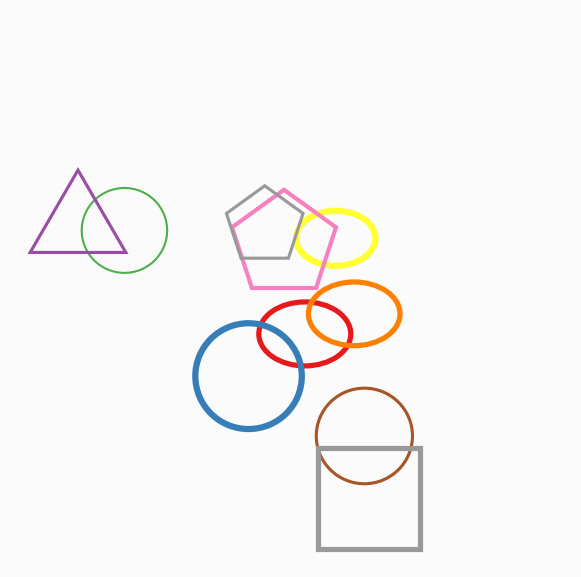[{"shape": "oval", "thickness": 2.5, "radius": 0.4, "center": [0.524, 0.421]}, {"shape": "circle", "thickness": 3, "radius": 0.46, "center": [0.428, 0.348]}, {"shape": "circle", "thickness": 1, "radius": 0.37, "center": [0.214, 0.6]}, {"shape": "triangle", "thickness": 1.5, "radius": 0.48, "center": [0.134, 0.609]}, {"shape": "oval", "thickness": 2.5, "radius": 0.39, "center": [0.609, 0.456]}, {"shape": "oval", "thickness": 3, "radius": 0.34, "center": [0.578, 0.587]}, {"shape": "circle", "thickness": 1.5, "radius": 0.41, "center": [0.627, 0.244]}, {"shape": "pentagon", "thickness": 2, "radius": 0.47, "center": [0.489, 0.576]}, {"shape": "square", "thickness": 2.5, "radius": 0.44, "center": [0.635, 0.137]}, {"shape": "pentagon", "thickness": 1.5, "radius": 0.35, "center": [0.455, 0.608]}]